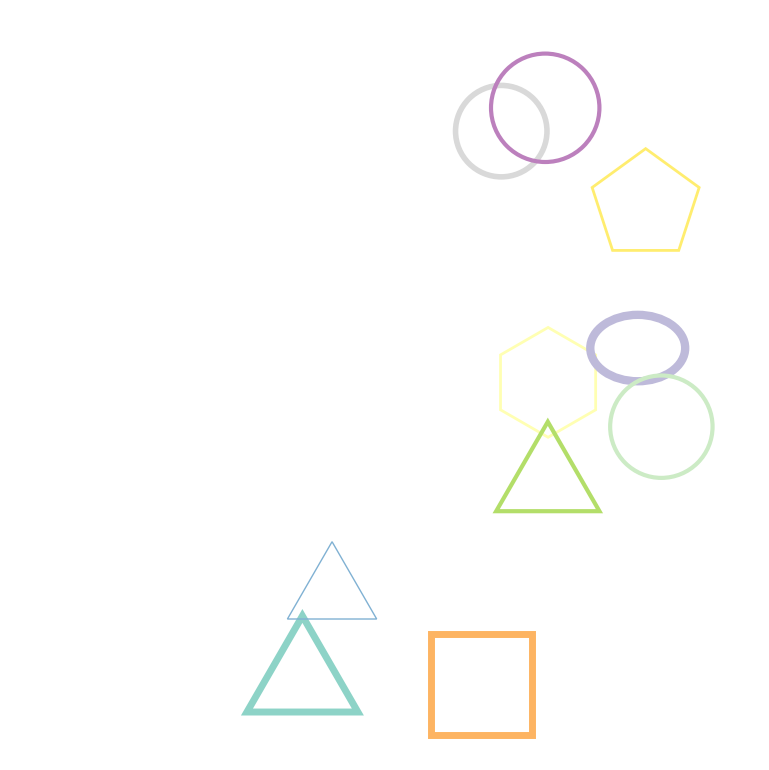[{"shape": "triangle", "thickness": 2.5, "radius": 0.42, "center": [0.393, 0.117]}, {"shape": "hexagon", "thickness": 1, "radius": 0.36, "center": [0.712, 0.503]}, {"shape": "oval", "thickness": 3, "radius": 0.31, "center": [0.828, 0.548]}, {"shape": "triangle", "thickness": 0.5, "radius": 0.33, "center": [0.431, 0.23]}, {"shape": "square", "thickness": 2.5, "radius": 0.33, "center": [0.626, 0.111]}, {"shape": "triangle", "thickness": 1.5, "radius": 0.39, "center": [0.711, 0.375]}, {"shape": "circle", "thickness": 2, "radius": 0.3, "center": [0.651, 0.83]}, {"shape": "circle", "thickness": 1.5, "radius": 0.35, "center": [0.708, 0.86]}, {"shape": "circle", "thickness": 1.5, "radius": 0.33, "center": [0.859, 0.446]}, {"shape": "pentagon", "thickness": 1, "radius": 0.37, "center": [0.839, 0.734]}]